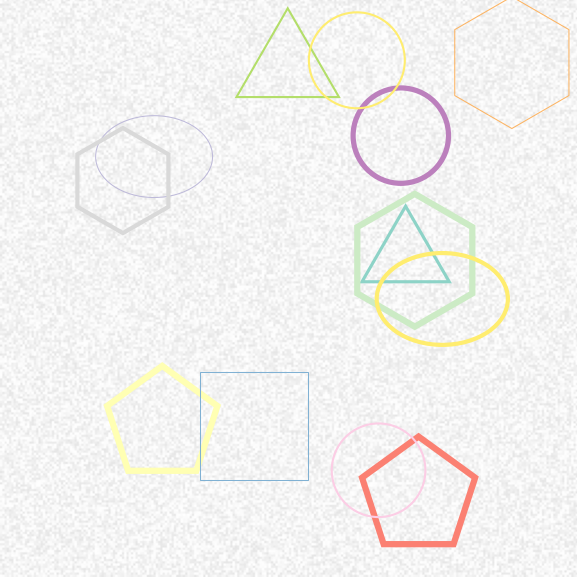[{"shape": "triangle", "thickness": 1.5, "radius": 0.44, "center": [0.702, 0.555]}, {"shape": "pentagon", "thickness": 3, "radius": 0.5, "center": [0.281, 0.265]}, {"shape": "oval", "thickness": 0.5, "radius": 0.51, "center": [0.267, 0.728]}, {"shape": "pentagon", "thickness": 3, "radius": 0.51, "center": [0.725, 0.14]}, {"shape": "square", "thickness": 0.5, "radius": 0.47, "center": [0.44, 0.262]}, {"shape": "hexagon", "thickness": 0.5, "radius": 0.57, "center": [0.886, 0.891]}, {"shape": "triangle", "thickness": 1, "radius": 0.51, "center": [0.498, 0.882]}, {"shape": "circle", "thickness": 1, "radius": 0.41, "center": [0.656, 0.185]}, {"shape": "hexagon", "thickness": 2, "radius": 0.45, "center": [0.213, 0.686]}, {"shape": "circle", "thickness": 2.5, "radius": 0.41, "center": [0.694, 0.764]}, {"shape": "hexagon", "thickness": 3, "radius": 0.57, "center": [0.718, 0.548]}, {"shape": "oval", "thickness": 2, "radius": 0.57, "center": [0.766, 0.481]}, {"shape": "circle", "thickness": 1, "radius": 0.42, "center": [0.618, 0.895]}]